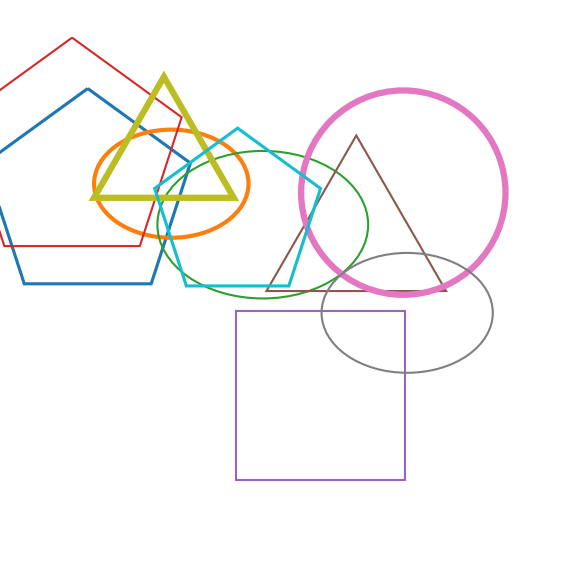[{"shape": "pentagon", "thickness": 1.5, "radius": 0.93, "center": [0.152, 0.659]}, {"shape": "oval", "thickness": 2, "radius": 0.67, "center": [0.297, 0.681]}, {"shape": "oval", "thickness": 1, "radius": 0.91, "center": [0.455, 0.61]}, {"shape": "pentagon", "thickness": 1, "radius": 1.0, "center": [0.125, 0.734]}, {"shape": "square", "thickness": 1, "radius": 0.73, "center": [0.555, 0.315]}, {"shape": "triangle", "thickness": 1, "radius": 0.9, "center": [0.617, 0.585]}, {"shape": "circle", "thickness": 3, "radius": 0.88, "center": [0.698, 0.666]}, {"shape": "oval", "thickness": 1, "radius": 0.74, "center": [0.705, 0.457]}, {"shape": "triangle", "thickness": 3, "radius": 0.7, "center": [0.284, 0.726]}, {"shape": "pentagon", "thickness": 1.5, "radius": 0.75, "center": [0.411, 0.626]}]